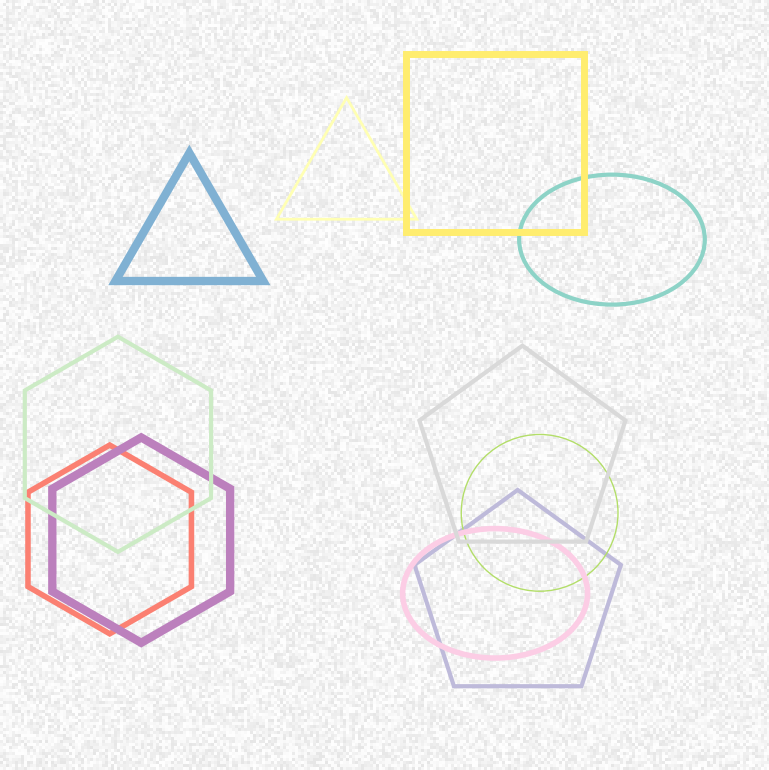[{"shape": "oval", "thickness": 1.5, "radius": 0.6, "center": [0.795, 0.689]}, {"shape": "triangle", "thickness": 1, "radius": 0.53, "center": [0.45, 0.768]}, {"shape": "pentagon", "thickness": 1.5, "radius": 0.7, "center": [0.672, 0.223]}, {"shape": "hexagon", "thickness": 2, "radius": 0.61, "center": [0.142, 0.299]}, {"shape": "triangle", "thickness": 3, "radius": 0.55, "center": [0.246, 0.69]}, {"shape": "circle", "thickness": 0.5, "radius": 0.51, "center": [0.701, 0.334]}, {"shape": "oval", "thickness": 2, "radius": 0.6, "center": [0.643, 0.229]}, {"shape": "pentagon", "thickness": 1.5, "radius": 0.7, "center": [0.678, 0.41]}, {"shape": "hexagon", "thickness": 3, "radius": 0.67, "center": [0.183, 0.299]}, {"shape": "hexagon", "thickness": 1.5, "radius": 0.7, "center": [0.153, 0.423]}, {"shape": "square", "thickness": 2.5, "radius": 0.58, "center": [0.642, 0.815]}]